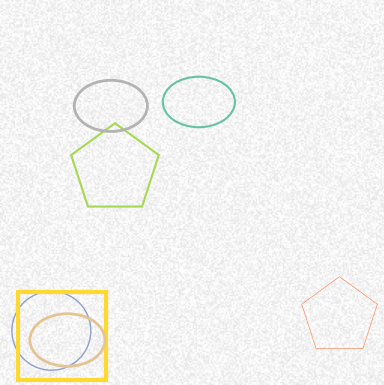[{"shape": "oval", "thickness": 1.5, "radius": 0.47, "center": [0.517, 0.735]}, {"shape": "pentagon", "thickness": 0.5, "radius": 0.52, "center": [0.882, 0.178]}, {"shape": "circle", "thickness": 1, "radius": 0.51, "center": [0.133, 0.141]}, {"shape": "pentagon", "thickness": 1.5, "radius": 0.6, "center": [0.299, 0.56]}, {"shape": "square", "thickness": 3, "radius": 0.57, "center": [0.162, 0.126]}, {"shape": "oval", "thickness": 2, "radius": 0.49, "center": [0.175, 0.117]}, {"shape": "oval", "thickness": 2, "radius": 0.48, "center": [0.288, 0.725]}]